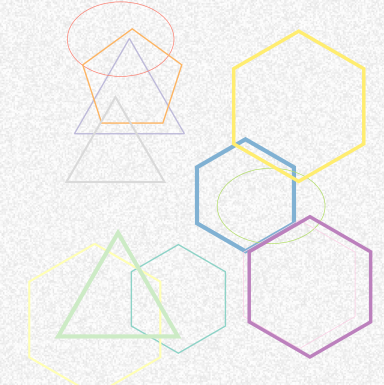[{"shape": "hexagon", "thickness": 1, "radius": 0.71, "center": [0.463, 0.224]}, {"shape": "hexagon", "thickness": 1.5, "radius": 0.98, "center": [0.246, 0.17]}, {"shape": "triangle", "thickness": 1, "radius": 0.82, "center": [0.336, 0.735]}, {"shape": "oval", "thickness": 0.5, "radius": 0.69, "center": [0.313, 0.898]}, {"shape": "hexagon", "thickness": 3, "radius": 0.73, "center": [0.638, 0.493]}, {"shape": "pentagon", "thickness": 1, "radius": 0.68, "center": [0.344, 0.79]}, {"shape": "oval", "thickness": 0.5, "radius": 0.7, "center": [0.704, 0.465]}, {"shape": "hexagon", "thickness": 0.5, "radius": 0.84, "center": [0.778, 0.262]}, {"shape": "triangle", "thickness": 1.5, "radius": 0.74, "center": [0.3, 0.601]}, {"shape": "hexagon", "thickness": 2.5, "radius": 0.91, "center": [0.805, 0.255]}, {"shape": "triangle", "thickness": 3, "radius": 0.9, "center": [0.307, 0.216]}, {"shape": "hexagon", "thickness": 2.5, "radius": 0.98, "center": [0.776, 0.724]}]